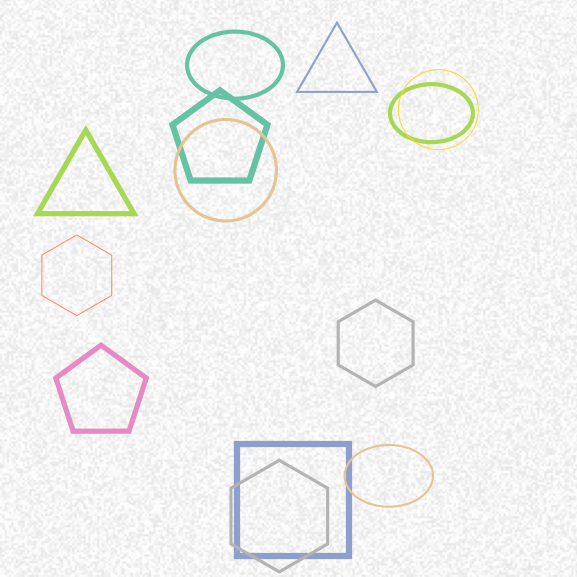[{"shape": "pentagon", "thickness": 3, "radius": 0.43, "center": [0.381, 0.756]}, {"shape": "oval", "thickness": 2, "radius": 0.41, "center": [0.407, 0.886]}, {"shape": "hexagon", "thickness": 0.5, "radius": 0.35, "center": [0.133, 0.522]}, {"shape": "square", "thickness": 3, "radius": 0.48, "center": [0.507, 0.133]}, {"shape": "triangle", "thickness": 1, "radius": 0.4, "center": [0.584, 0.88]}, {"shape": "pentagon", "thickness": 2.5, "radius": 0.41, "center": [0.175, 0.319]}, {"shape": "triangle", "thickness": 2.5, "radius": 0.48, "center": [0.149, 0.677]}, {"shape": "oval", "thickness": 2, "radius": 0.36, "center": [0.747, 0.803]}, {"shape": "circle", "thickness": 0.5, "radius": 0.35, "center": [0.759, 0.809]}, {"shape": "oval", "thickness": 1, "radius": 0.38, "center": [0.673, 0.175]}, {"shape": "circle", "thickness": 1.5, "radius": 0.44, "center": [0.391, 0.704]}, {"shape": "hexagon", "thickness": 1.5, "radius": 0.48, "center": [0.484, 0.106]}, {"shape": "hexagon", "thickness": 1.5, "radius": 0.37, "center": [0.65, 0.405]}]